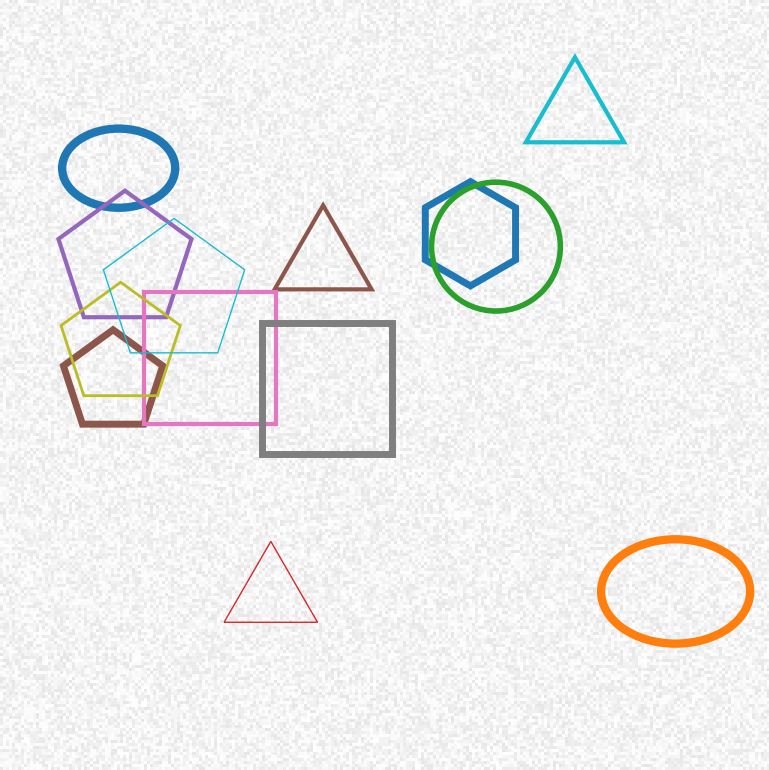[{"shape": "oval", "thickness": 3, "radius": 0.37, "center": [0.154, 0.782]}, {"shape": "hexagon", "thickness": 2.5, "radius": 0.34, "center": [0.611, 0.696]}, {"shape": "oval", "thickness": 3, "radius": 0.48, "center": [0.877, 0.232]}, {"shape": "circle", "thickness": 2, "radius": 0.42, "center": [0.644, 0.68]}, {"shape": "triangle", "thickness": 0.5, "radius": 0.35, "center": [0.352, 0.227]}, {"shape": "pentagon", "thickness": 1.5, "radius": 0.45, "center": [0.162, 0.662]}, {"shape": "pentagon", "thickness": 2.5, "radius": 0.34, "center": [0.147, 0.504]}, {"shape": "triangle", "thickness": 1.5, "radius": 0.36, "center": [0.42, 0.661]}, {"shape": "square", "thickness": 1.5, "radius": 0.43, "center": [0.272, 0.535]}, {"shape": "square", "thickness": 2.5, "radius": 0.42, "center": [0.425, 0.495]}, {"shape": "pentagon", "thickness": 1, "radius": 0.41, "center": [0.157, 0.552]}, {"shape": "pentagon", "thickness": 0.5, "radius": 0.48, "center": [0.226, 0.62]}, {"shape": "triangle", "thickness": 1.5, "radius": 0.37, "center": [0.747, 0.852]}]